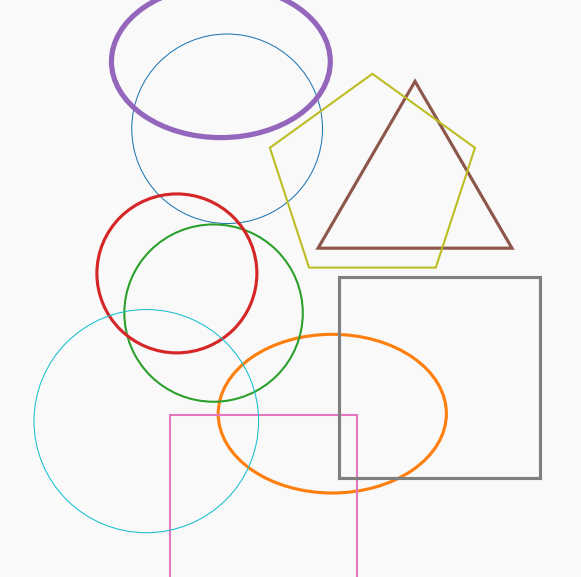[{"shape": "circle", "thickness": 0.5, "radius": 0.82, "center": [0.391, 0.776]}, {"shape": "oval", "thickness": 1.5, "radius": 0.98, "center": [0.572, 0.283]}, {"shape": "circle", "thickness": 1, "radius": 0.77, "center": [0.367, 0.457]}, {"shape": "circle", "thickness": 1.5, "radius": 0.69, "center": [0.304, 0.526]}, {"shape": "oval", "thickness": 2.5, "radius": 0.94, "center": [0.38, 0.893]}, {"shape": "triangle", "thickness": 1.5, "radius": 0.96, "center": [0.714, 0.666]}, {"shape": "square", "thickness": 1, "radius": 0.8, "center": [0.454, 0.119]}, {"shape": "square", "thickness": 1.5, "radius": 0.87, "center": [0.756, 0.345]}, {"shape": "pentagon", "thickness": 1, "radius": 0.93, "center": [0.641, 0.686]}, {"shape": "circle", "thickness": 0.5, "radius": 0.97, "center": [0.252, 0.27]}]